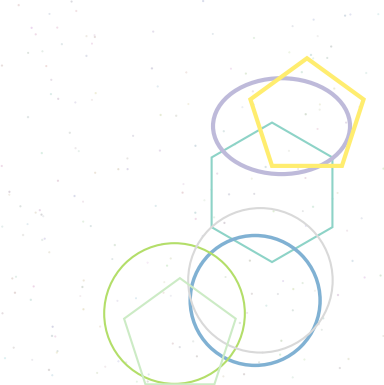[{"shape": "hexagon", "thickness": 1.5, "radius": 0.91, "center": [0.707, 0.5]}, {"shape": "oval", "thickness": 3, "radius": 0.89, "center": [0.731, 0.672]}, {"shape": "circle", "thickness": 2.5, "radius": 0.84, "center": [0.663, 0.22]}, {"shape": "circle", "thickness": 1.5, "radius": 0.91, "center": [0.453, 0.186]}, {"shape": "circle", "thickness": 1.5, "radius": 0.94, "center": [0.676, 0.272]}, {"shape": "pentagon", "thickness": 1.5, "radius": 0.76, "center": [0.467, 0.125]}, {"shape": "pentagon", "thickness": 3, "radius": 0.77, "center": [0.797, 0.694]}]